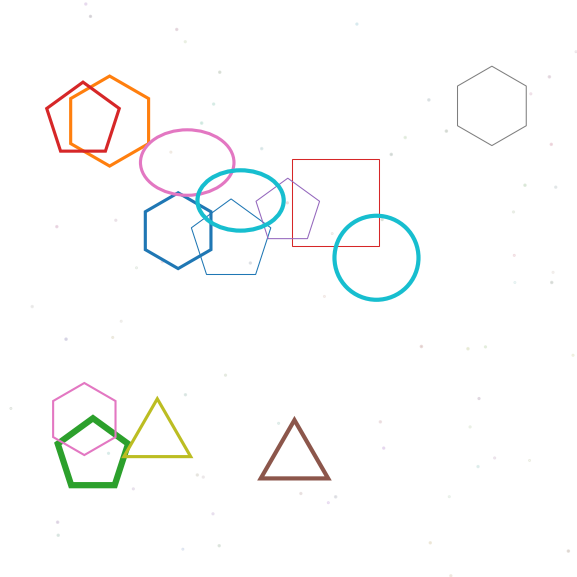[{"shape": "pentagon", "thickness": 0.5, "radius": 0.36, "center": [0.4, 0.582]}, {"shape": "hexagon", "thickness": 1.5, "radius": 0.33, "center": [0.308, 0.6]}, {"shape": "hexagon", "thickness": 1.5, "radius": 0.39, "center": [0.19, 0.789]}, {"shape": "pentagon", "thickness": 3, "radius": 0.32, "center": [0.161, 0.211]}, {"shape": "square", "thickness": 0.5, "radius": 0.38, "center": [0.581, 0.649]}, {"shape": "pentagon", "thickness": 1.5, "radius": 0.33, "center": [0.144, 0.791]}, {"shape": "pentagon", "thickness": 0.5, "radius": 0.29, "center": [0.498, 0.633]}, {"shape": "triangle", "thickness": 2, "radius": 0.34, "center": [0.51, 0.204]}, {"shape": "hexagon", "thickness": 1, "radius": 0.31, "center": [0.146, 0.274]}, {"shape": "oval", "thickness": 1.5, "radius": 0.4, "center": [0.324, 0.718]}, {"shape": "hexagon", "thickness": 0.5, "radius": 0.34, "center": [0.852, 0.816]}, {"shape": "triangle", "thickness": 1.5, "radius": 0.33, "center": [0.272, 0.242]}, {"shape": "circle", "thickness": 2, "radius": 0.36, "center": [0.652, 0.553]}, {"shape": "oval", "thickness": 2, "radius": 0.37, "center": [0.417, 0.652]}]